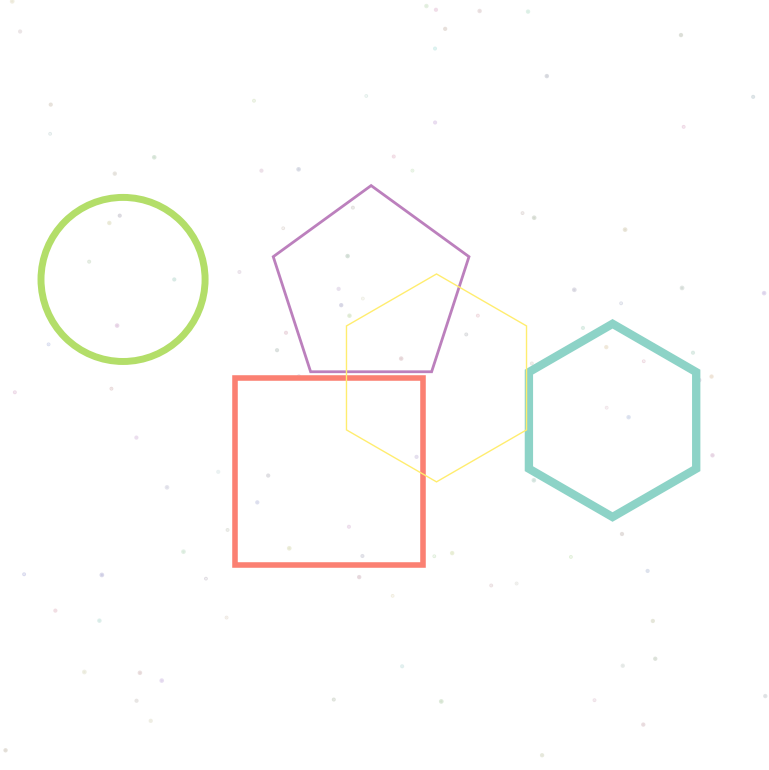[{"shape": "hexagon", "thickness": 3, "radius": 0.63, "center": [0.796, 0.454]}, {"shape": "square", "thickness": 2, "radius": 0.61, "center": [0.427, 0.388]}, {"shape": "circle", "thickness": 2.5, "radius": 0.53, "center": [0.16, 0.637]}, {"shape": "pentagon", "thickness": 1, "radius": 0.67, "center": [0.482, 0.625]}, {"shape": "hexagon", "thickness": 0.5, "radius": 0.67, "center": [0.567, 0.509]}]